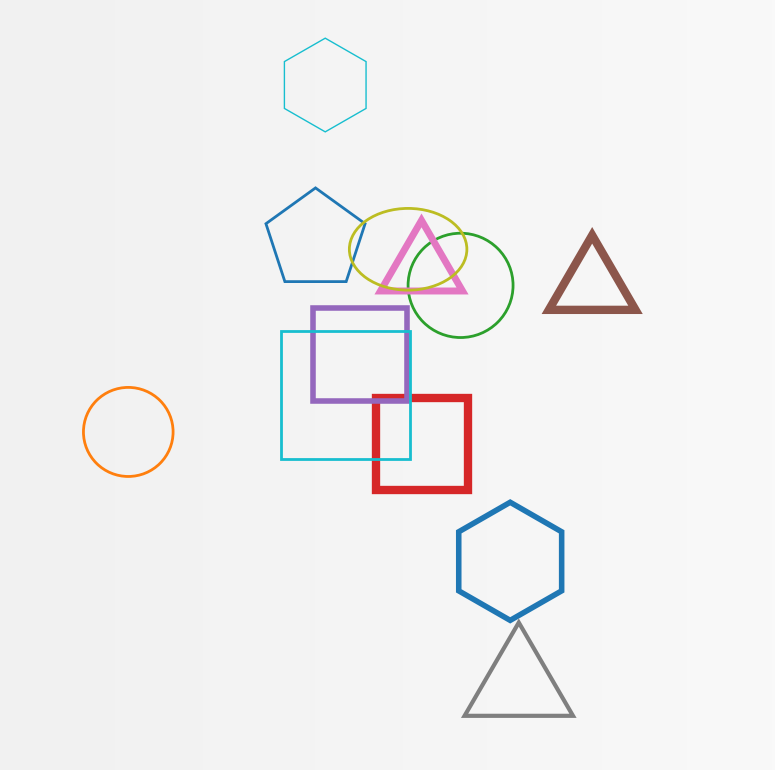[{"shape": "pentagon", "thickness": 1, "radius": 0.34, "center": [0.407, 0.689]}, {"shape": "hexagon", "thickness": 2, "radius": 0.38, "center": [0.658, 0.271]}, {"shape": "circle", "thickness": 1, "radius": 0.29, "center": [0.166, 0.439]}, {"shape": "circle", "thickness": 1, "radius": 0.34, "center": [0.594, 0.629]}, {"shape": "square", "thickness": 3, "radius": 0.3, "center": [0.545, 0.424]}, {"shape": "square", "thickness": 2, "radius": 0.3, "center": [0.465, 0.54]}, {"shape": "triangle", "thickness": 3, "radius": 0.32, "center": [0.764, 0.63]}, {"shape": "triangle", "thickness": 2.5, "radius": 0.31, "center": [0.544, 0.653]}, {"shape": "triangle", "thickness": 1.5, "radius": 0.4, "center": [0.669, 0.111]}, {"shape": "oval", "thickness": 1, "radius": 0.38, "center": [0.527, 0.676]}, {"shape": "square", "thickness": 1, "radius": 0.42, "center": [0.446, 0.487]}, {"shape": "hexagon", "thickness": 0.5, "radius": 0.3, "center": [0.42, 0.89]}]